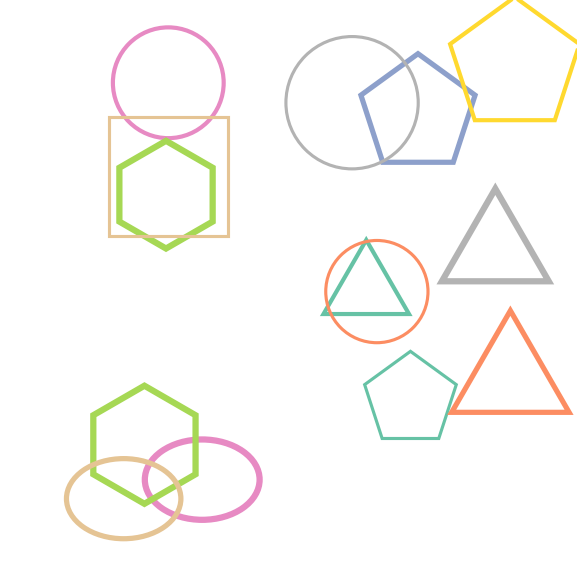[{"shape": "triangle", "thickness": 2, "radius": 0.43, "center": [0.634, 0.498]}, {"shape": "pentagon", "thickness": 1.5, "radius": 0.42, "center": [0.711, 0.307]}, {"shape": "triangle", "thickness": 2.5, "radius": 0.59, "center": [0.884, 0.344]}, {"shape": "circle", "thickness": 1.5, "radius": 0.44, "center": [0.653, 0.494]}, {"shape": "pentagon", "thickness": 2.5, "radius": 0.52, "center": [0.724, 0.802]}, {"shape": "circle", "thickness": 2, "radius": 0.48, "center": [0.291, 0.856]}, {"shape": "oval", "thickness": 3, "radius": 0.5, "center": [0.35, 0.169]}, {"shape": "hexagon", "thickness": 3, "radius": 0.51, "center": [0.25, 0.229]}, {"shape": "hexagon", "thickness": 3, "radius": 0.47, "center": [0.287, 0.662]}, {"shape": "pentagon", "thickness": 2, "radius": 0.59, "center": [0.891, 0.886]}, {"shape": "square", "thickness": 1.5, "radius": 0.52, "center": [0.291, 0.693]}, {"shape": "oval", "thickness": 2.5, "radius": 0.5, "center": [0.214, 0.136]}, {"shape": "triangle", "thickness": 3, "radius": 0.53, "center": [0.858, 0.565]}, {"shape": "circle", "thickness": 1.5, "radius": 0.57, "center": [0.61, 0.821]}]